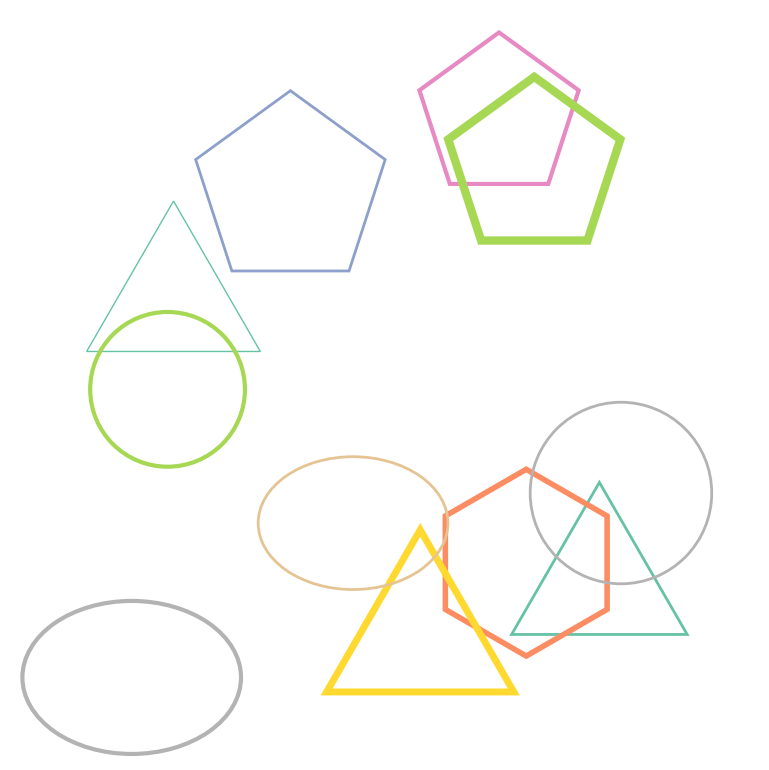[{"shape": "triangle", "thickness": 0.5, "radius": 0.65, "center": [0.225, 0.609]}, {"shape": "triangle", "thickness": 1, "radius": 0.66, "center": [0.778, 0.242]}, {"shape": "hexagon", "thickness": 2, "radius": 0.61, "center": [0.683, 0.269]}, {"shape": "pentagon", "thickness": 1, "radius": 0.65, "center": [0.377, 0.753]}, {"shape": "pentagon", "thickness": 1.5, "radius": 0.54, "center": [0.648, 0.849]}, {"shape": "circle", "thickness": 1.5, "radius": 0.5, "center": [0.218, 0.494]}, {"shape": "pentagon", "thickness": 3, "radius": 0.59, "center": [0.694, 0.783]}, {"shape": "triangle", "thickness": 2.5, "radius": 0.7, "center": [0.546, 0.172]}, {"shape": "oval", "thickness": 1, "radius": 0.62, "center": [0.459, 0.321]}, {"shape": "oval", "thickness": 1.5, "radius": 0.71, "center": [0.171, 0.12]}, {"shape": "circle", "thickness": 1, "radius": 0.59, "center": [0.806, 0.36]}]